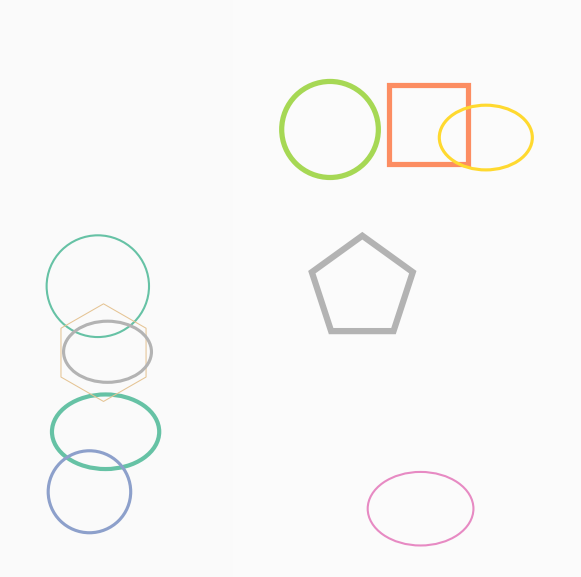[{"shape": "circle", "thickness": 1, "radius": 0.44, "center": [0.168, 0.504]}, {"shape": "oval", "thickness": 2, "radius": 0.46, "center": [0.182, 0.252]}, {"shape": "square", "thickness": 2.5, "radius": 0.34, "center": [0.738, 0.784]}, {"shape": "circle", "thickness": 1.5, "radius": 0.35, "center": [0.154, 0.148]}, {"shape": "oval", "thickness": 1, "radius": 0.45, "center": [0.724, 0.118]}, {"shape": "circle", "thickness": 2.5, "radius": 0.42, "center": [0.568, 0.775]}, {"shape": "oval", "thickness": 1.5, "radius": 0.4, "center": [0.836, 0.761]}, {"shape": "hexagon", "thickness": 0.5, "radius": 0.42, "center": [0.178, 0.389]}, {"shape": "oval", "thickness": 1.5, "radius": 0.38, "center": [0.185, 0.39]}, {"shape": "pentagon", "thickness": 3, "radius": 0.46, "center": [0.623, 0.5]}]